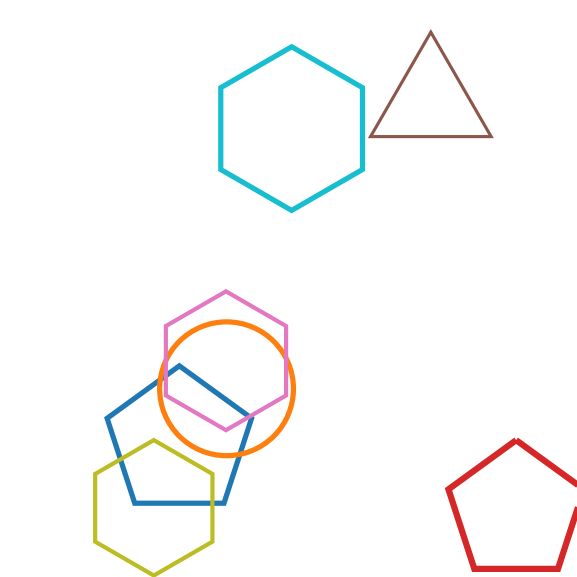[{"shape": "pentagon", "thickness": 2.5, "radius": 0.66, "center": [0.311, 0.234]}, {"shape": "circle", "thickness": 2.5, "radius": 0.58, "center": [0.392, 0.326]}, {"shape": "pentagon", "thickness": 3, "radius": 0.62, "center": [0.894, 0.114]}, {"shape": "triangle", "thickness": 1.5, "radius": 0.6, "center": [0.746, 0.823]}, {"shape": "hexagon", "thickness": 2, "radius": 0.6, "center": [0.391, 0.374]}, {"shape": "hexagon", "thickness": 2, "radius": 0.59, "center": [0.266, 0.12]}, {"shape": "hexagon", "thickness": 2.5, "radius": 0.71, "center": [0.505, 0.776]}]